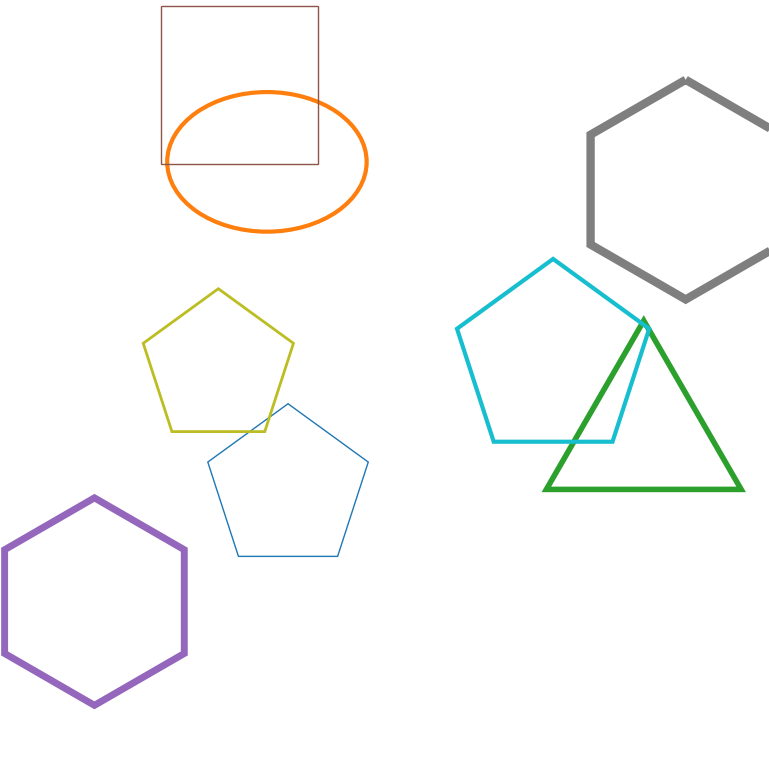[{"shape": "pentagon", "thickness": 0.5, "radius": 0.55, "center": [0.374, 0.366]}, {"shape": "oval", "thickness": 1.5, "radius": 0.65, "center": [0.347, 0.79]}, {"shape": "triangle", "thickness": 2, "radius": 0.73, "center": [0.836, 0.437]}, {"shape": "hexagon", "thickness": 2.5, "radius": 0.67, "center": [0.123, 0.219]}, {"shape": "square", "thickness": 0.5, "radius": 0.51, "center": [0.311, 0.89]}, {"shape": "hexagon", "thickness": 3, "radius": 0.71, "center": [0.891, 0.754]}, {"shape": "pentagon", "thickness": 1, "radius": 0.51, "center": [0.284, 0.522]}, {"shape": "pentagon", "thickness": 1.5, "radius": 0.66, "center": [0.718, 0.532]}]